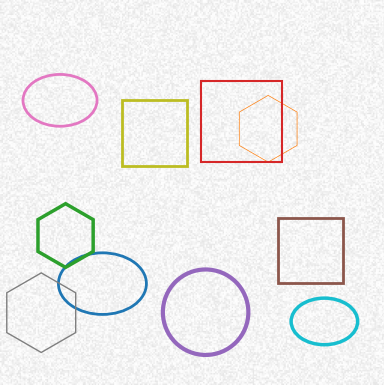[{"shape": "oval", "thickness": 2, "radius": 0.57, "center": [0.266, 0.263]}, {"shape": "hexagon", "thickness": 0.5, "radius": 0.43, "center": [0.697, 0.666]}, {"shape": "hexagon", "thickness": 2.5, "radius": 0.41, "center": [0.17, 0.388]}, {"shape": "square", "thickness": 1.5, "radius": 0.53, "center": [0.627, 0.684]}, {"shape": "circle", "thickness": 3, "radius": 0.56, "center": [0.534, 0.189]}, {"shape": "square", "thickness": 2, "radius": 0.42, "center": [0.806, 0.35]}, {"shape": "oval", "thickness": 2, "radius": 0.48, "center": [0.156, 0.739]}, {"shape": "hexagon", "thickness": 1, "radius": 0.52, "center": [0.107, 0.188]}, {"shape": "square", "thickness": 2, "radius": 0.43, "center": [0.401, 0.654]}, {"shape": "oval", "thickness": 2.5, "radius": 0.43, "center": [0.843, 0.165]}]